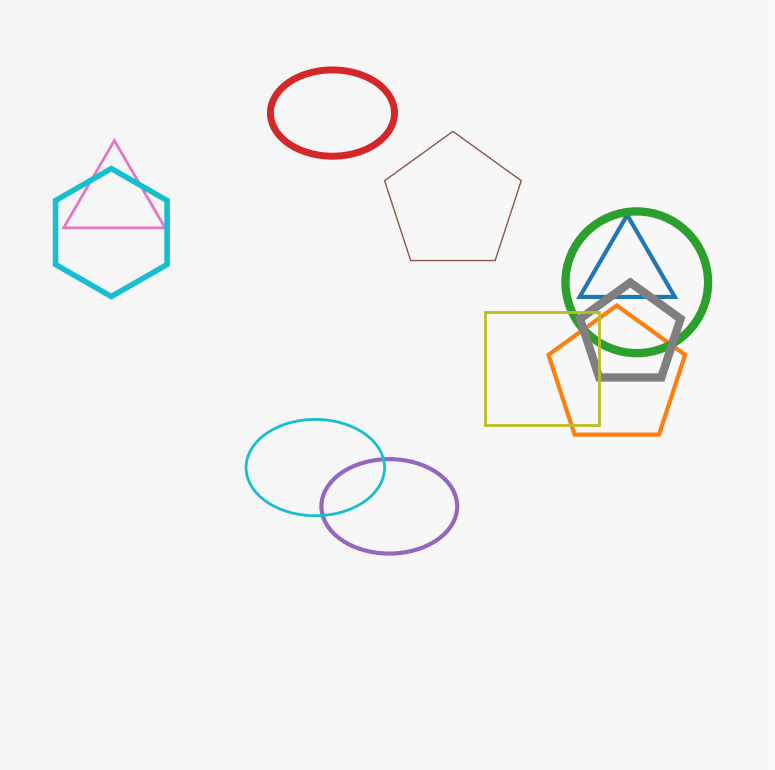[{"shape": "triangle", "thickness": 1.5, "radius": 0.35, "center": [0.809, 0.65]}, {"shape": "pentagon", "thickness": 1.5, "radius": 0.46, "center": [0.796, 0.511]}, {"shape": "circle", "thickness": 3, "radius": 0.46, "center": [0.822, 0.633]}, {"shape": "oval", "thickness": 2.5, "radius": 0.4, "center": [0.429, 0.853]}, {"shape": "oval", "thickness": 1.5, "radius": 0.44, "center": [0.502, 0.342]}, {"shape": "pentagon", "thickness": 0.5, "radius": 0.46, "center": [0.584, 0.737]}, {"shape": "triangle", "thickness": 1, "radius": 0.38, "center": [0.148, 0.742]}, {"shape": "pentagon", "thickness": 3, "radius": 0.34, "center": [0.813, 0.565]}, {"shape": "square", "thickness": 1, "radius": 0.37, "center": [0.699, 0.521]}, {"shape": "oval", "thickness": 1, "radius": 0.45, "center": [0.407, 0.393]}, {"shape": "hexagon", "thickness": 2, "radius": 0.42, "center": [0.144, 0.698]}]